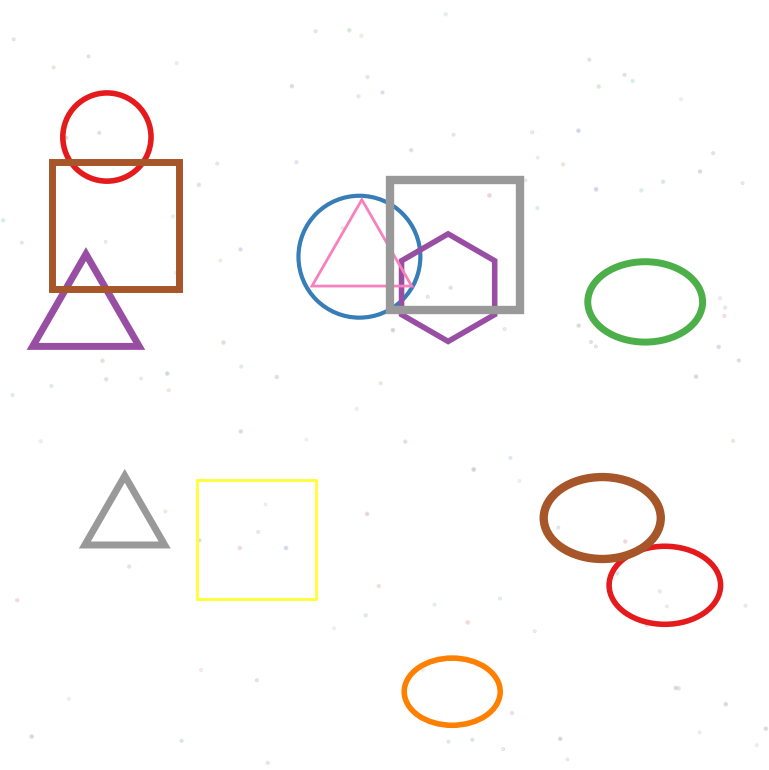[{"shape": "oval", "thickness": 2, "radius": 0.36, "center": [0.863, 0.24]}, {"shape": "circle", "thickness": 2, "radius": 0.29, "center": [0.139, 0.822]}, {"shape": "circle", "thickness": 1.5, "radius": 0.4, "center": [0.467, 0.667]}, {"shape": "oval", "thickness": 2.5, "radius": 0.37, "center": [0.838, 0.608]}, {"shape": "hexagon", "thickness": 2, "radius": 0.35, "center": [0.582, 0.626]}, {"shape": "triangle", "thickness": 2.5, "radius": 0.4, "center": [0.112, 0.59]}, {"shape": "oval", "thickness": 2, "radius": 0.31, "center": [0.587, 0.102]}, {"shape": "square", "thickness": 1, "radius": 0.39, "center": [0.333, 0.299]}, {"shape": "oval", "thickness": 3, "radius": 0.38, "center": [0.782, 0.327]}, {"shape": "square", "thickness": 2.5, "radius": 0.41, "center": [0.15, 0.707]}, {"shape": "triangle", "thickness": 1, "radius": 0.37, "center": [0.47, 0.666]}, {"shape": "triangle", "thickness": 2.5, "radius": 0.3, "center": [0.162, 0.322]}, {"shape": "square", "thickness": 3, "radius": 0.42, "center": [0.591, 0.682]}]